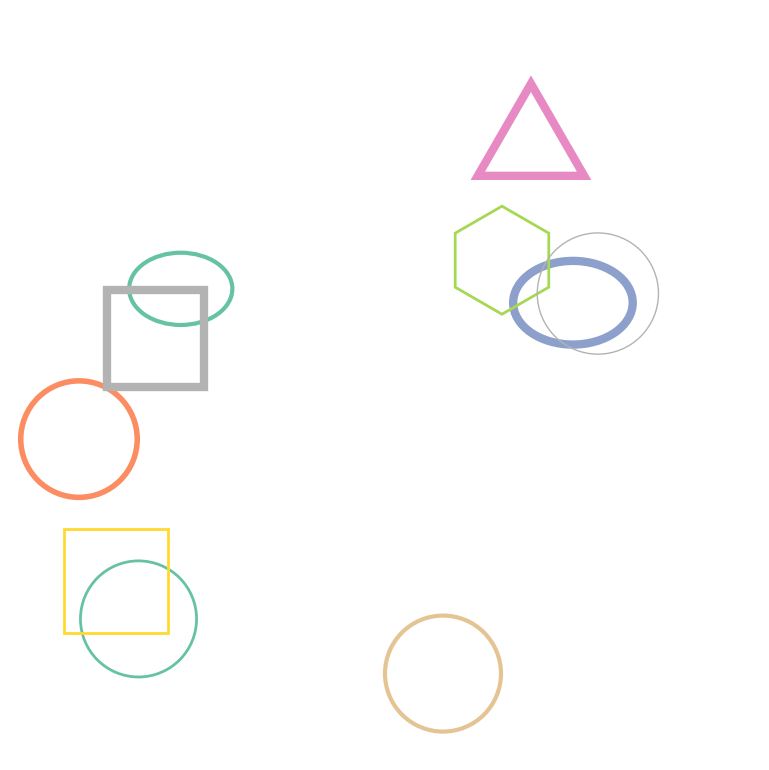[{"shape": "oval", "thickness": 1.5, "radius": 0.34, "center": [0.235, 0.625]}, {"shape": "circle", "thickness": 1, "radius": 0.38, "center": [0.18, 0.196]}, {"shape": "circle", "thickness": 2, "radius": 0.38, "center": [0.103, 0.43]}, {"shape": "oval", "thickness": 3, "radius": 0.39, "center": [0.744, 0.607]}, {"shape": "triangle", "thickness": 3, "radius": 0.4, "center": [0.69, 0.812]}, {"shape": "hexagon", "thickness": 1, "radius": 0.35, "center": [0.652, 0.662]}, {"shape": "square", "thickness": 1, "radius": 0.34, "center": [0.151, 0.245]}, {"shape": "circle", "thickness": 1.5, "radius": 0.38, "center": [0.575, 0.125]}, {"shape": "circle", "thickness": 0.5, "radius": 0.39, "center": [0.776, 0.619]}, {"shape": "square", "thickness": 3, "radius": 0.31, "center": [0.202, 0.561]}]